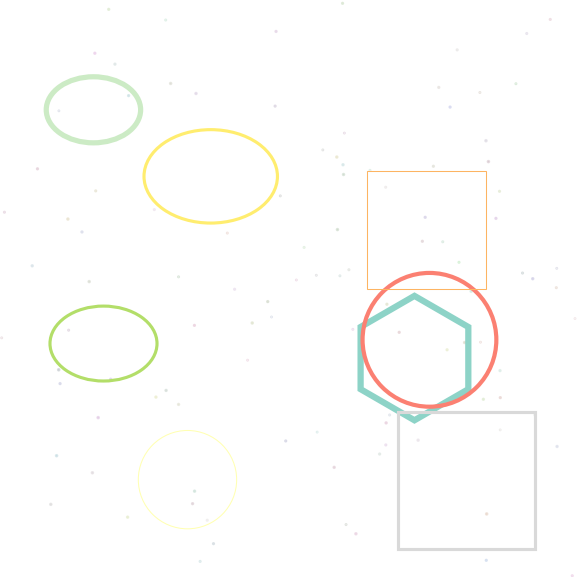[{"shape": "hexagon", "thickness": 3, "radius": 0.54, "center": [0.718, 0.379]}, {"shape": "circle", "thickness": 0.5, "radius": 0.43, "center": [0.325, 0.169]}, {"shape": "circle", "thickness": 2, "radius": 0.58, "center": [0.744, 0.411]}, {"shape": "square", "thickness": 0.5, "radius": 0.51, "center": [0.739, 0.601]}, {"shape": "oval", "thickness": 1.5, "radius": 0.46, "center": [0.179, 0.404]}, {"shape": "square", "thickness": 1.5, "radius": 0.59, "center": [0.808, 0.168]}, {"shape": "oval", "thickness": 2.5, "radius": 0.41, "center": [0.162, 0.809]}, {"shape": "oval", "thickness": 1.5, "radius": 0.58, "center": [0.365, 0.694]}]